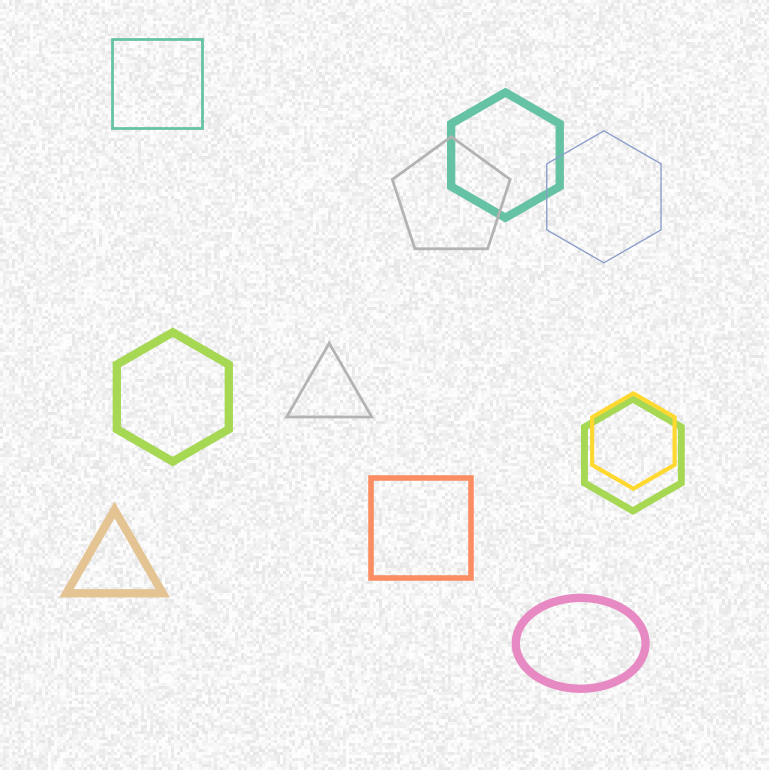[{"shape": "square", "thickness": 1, "radius": 0.29, "center": [0.204, 0.891]}, {"shape": "hexagon", "thickness": 3, "radius": 0.41, "center": [0.656, 0.799]}, {"shape": "square", "thickness": 2, "radius": 0.33, "center": [0.547, 0.314]}, {"shape": "hexagon", "thickness": 0.5, "radius": 0.43, "center": [0.784, 0.744]}, {"shape": "oval", "thickness": 3, "radius": 0.42, "center": [0.754, 0.165]}, {"shape": "hexagon", "thickness": 2.5, "radius": 0.36, "center": [0.822, 0.409]}, {"shape": "hexagon", "thickness": 3, "radius": 0.42, "center": [0.224, 0.485]}, {"shape": "hexagon", "thickness": 1.5, "radius": 0.31, "center": [0.823, 0.427]}, {"shape": "triangle", "thickness": 3, "radius": 0.36, "center": [0.149, 0.266]}, {"shape": "triangle", "thickness": 1, "radius": 0.32, "center": [0.428, 0.49]}, {"shape": "pentagon", "thickness": 1, "radius": 0.4, "center": [0.586, 0.742]}]